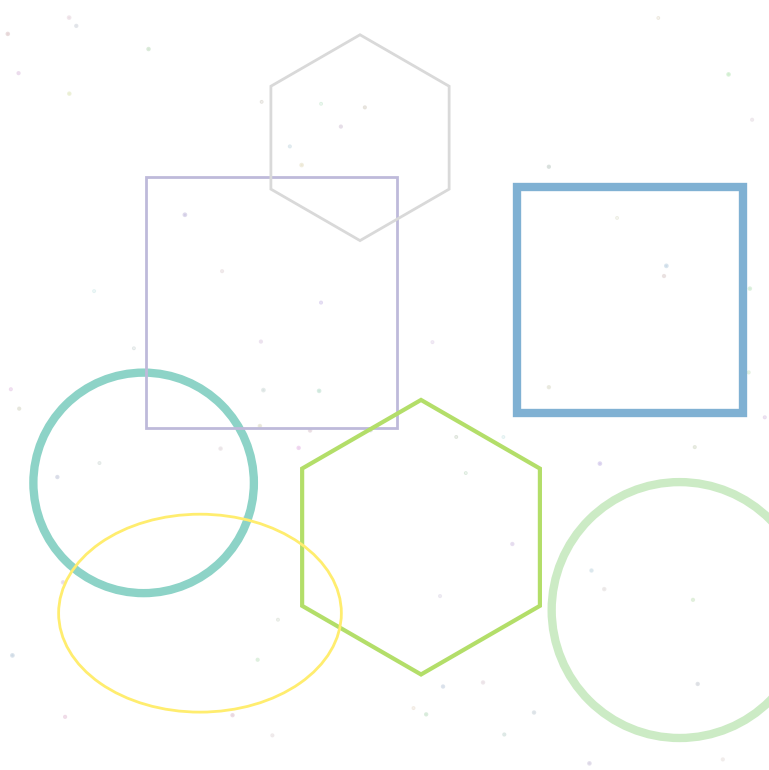[{"shape": "circle", "thickness": 3, "radius": 0.72, "center": [0.187, 0.373]}, {"shape": "square", "thickness": 1, "radius": 0.81, "center": [0.353, 0.607]}, {"shape": "square", "thickness": 3, "radius": 0.73, "center": [0.818, 0.61]}, {"shape": "hexagon", "thickness": 1.5, "radius": 0.89, "center": [0.547, 0.302]}, {"shape": "hexagon", "thickness": 1, "radius": 0.67, "center": [0.468, 0.821]}, {"shape": "circle", "thickness": 3, "radius": 0.83, "center": [0.883, 0.208]}, {"shape": "oval", "thickness": 1, "radius": 0.92, "center": [0.26, 0.204]}]